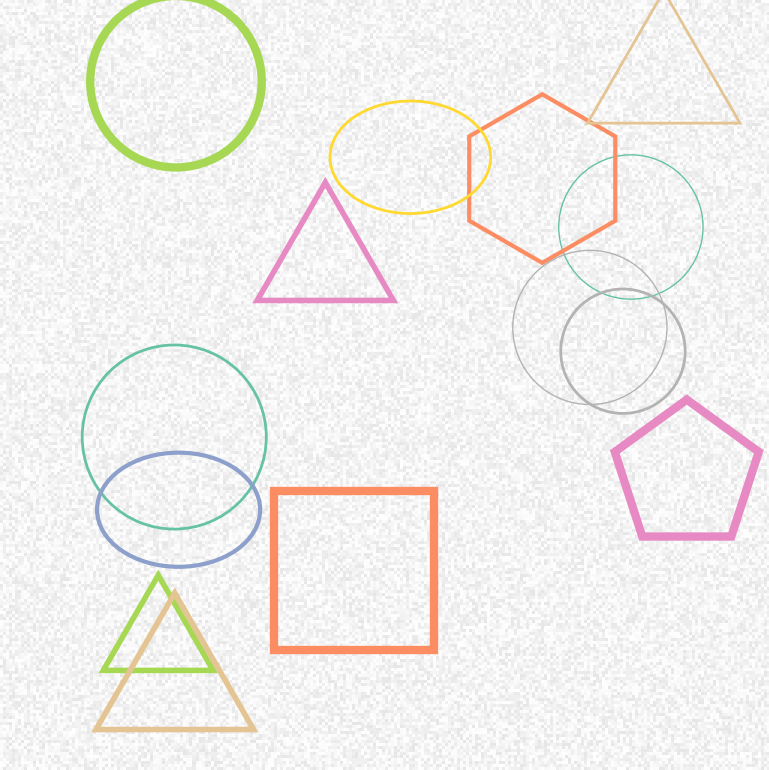[{"shape": "circle", "thickness": 0.5, "radius": 0.47, "center": [0.819, 0.705]}, {"shape": "circle", "thickness": 1, "radius": 0.6, "center": [0.226, 0.432]}, {"shape": "square", "thickness": 3, "radius": 0.52, "center": [0.46, 0.259]}, {"shape": "hexagon", "thickness": 1.5, "radius": 0.55, "center": [0.704, 0.768]}, {"shape": "oval", "thickness": 1.5, "radius": 0.53, "center": [0.232, 0.338]}, {"shape": "pentagon", "thickness": 3, "radius": 0.49, "center": [0.892, 0.383]}, {"shape": "triangle", "thickness": 2, "radius": 0.51, "center": [0.423, 0.661]}, {"shape": "triangle", "thickness": 2, "radius": 0.41, "center": [0.206, 0.171]}, {"shape": "circle", "thickness": 3, "radius": 0.56, "center": [0.229, 0.894]}, {"shape": "oval", "thickness": 1, "radius": 0.52, "center": [0.533, 0.796]}, {"shape": "triangle", "thickness": 1, "radius": 0.57, "center": [0.862, 0.897]}, {"shape": "triangle", "thickness": 2, "radius": 0.59, "center": [0.227, 0.112]}, {"shape": "circle", "thickness": 0.5, "radius": 0.5, "center": [0.766, 0.575]}, {"shape": "circle", "thickness": 1, "radius": 0.4, "center": [0.809, 0.544]}]